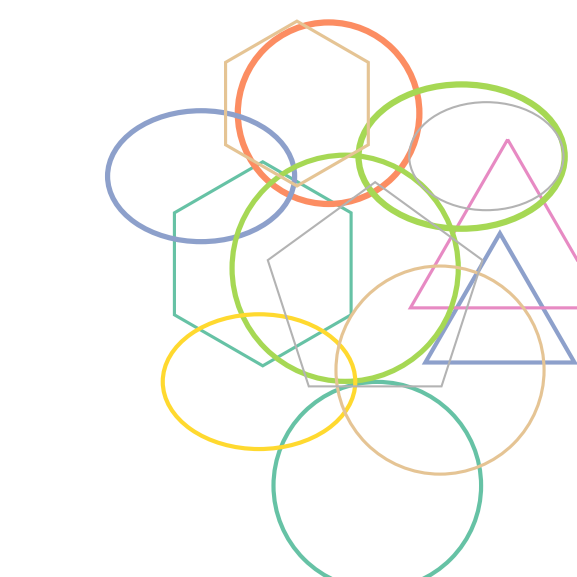[{"shape": "circle", "thickness": 2, "radius": 0.9, "center": [0.653, 0.158]}, {"shape": "hexagon", "thickness": 1.5, "radius": 0.88, "center": [0.455, 0.542]}, {"shape": "circle", "thickness": 3, "radius": 0.79, "center": [0.569, 0.803]}, {"shape": "triangle", "thickness": 2, "radius": 0.75, "center": [0.866, 0.446]}, {"shape": "oval", "thickness": 2.5, "radius": 0.81, "center": [0.348, 0.694]}, {"shape": "triangle", "thickness": 1.5, "radius": 0.97, "center": [0.879, 0.563]}, {"shape": "circle", "thickness": 2.5, "radius": 0.98, "center": [0.598, 0.535]}, {"shape": "oval", "thickness": 3, "radius": 0.89, "center": [0.799, 0.728]}, {"shape": "oval", "thickness": 2, "radius": 0.83, "center": [0.449, 0.338]}, {"shape": "circle", "thickness": 1.5, "radius": 0.9, "center": [0.762, 0.358]}, {"shape": "hexagon", "thickness": 1.5, "radius": 0.71, "center": [0.514, 0.82]}, {"shape": "pentagon", "thickness": 1, "radius": 0.98, "center": [0.65, 0.488]}, {"shape": "oval", "thickness": 1, "radius": 0.67, "center": [0.842, 0.729]}]